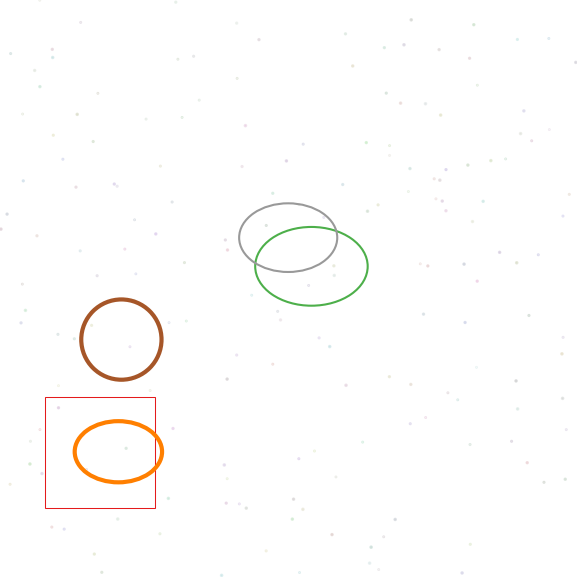[{"shape": "square", "thickness": 0.5, "radius": 0.48, "center": [0.173, 0.216]}, {"shape": "oval", "thickness": 1, "radius": 0.49, "center": [0.539, 0.538]}, {"shape": "oval", "thickness": 2, "radius": 0.38, "center": [0.205, 0.217]}, {"shape": "circle", "thickness": 2, "radius": 0.35, "center": [0.21, 0.411]}, {"shape": "oval", "thickness": 1, "radius": 0.42, "center": [0.499, 0.588]}]